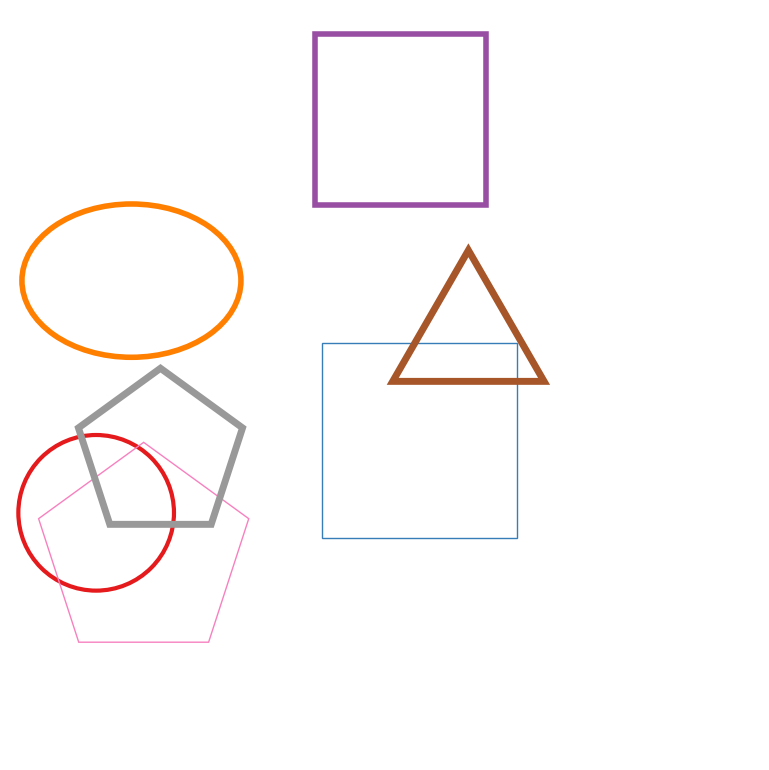[{"shape": "circle", "thickness": 1.5, "radius": 0.51, "center": [0.125, 0.334]}, {"shape": "square", "thickness": 0.5, "radius": 0.63, "center": [0.545, 0.428]}, {"shape": "square", "thickness": 2, "radius": 0.55, "center": [0.521, 0.845]}, {"shape": "oval", "thickness": 2, "radius": 0.71, "center": [0.171, 0.636]}, {"shape": "triangle", "thickness": 2.5, "radius": 0.57, "center": [0.608, 0.561]}, {"shape": "pentagon", "thickness": 0.5, "radius": 0.72, "center": [0.187, 0.282]}, {"shape": "pentagon", "thickness": 2.5, "radius": 0.56, "center": [0.208, 0.41]}]